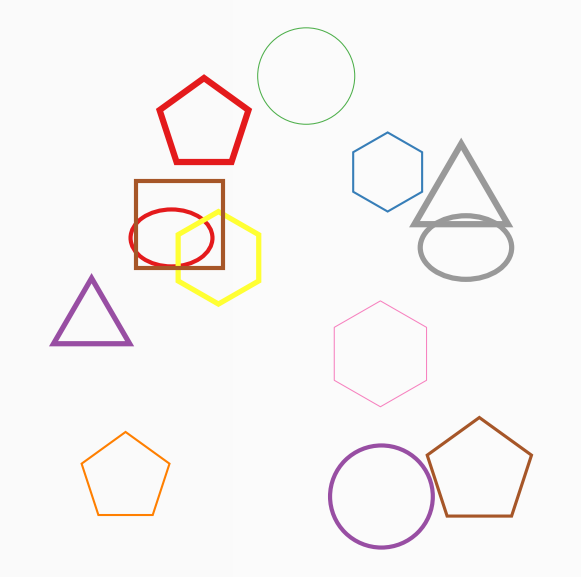[{"shape": "oval", "thickness": 2, "radius": 0.35, "center": [0.295, 0.587]}, {"shape": "pentagon", "thickness": 3, "radius": 0.4, "center": [0.351, 0.784]}, {"shape": "hexagon", "thickness": 1, "radius": 0.34, "center": [0.667, 0.701]}, {"shape": "circle", "thickness": 0.5, "radius": 0.42, "center": [0.527, 0.867]}, {"shape": "triangle", "thickness": 2.5, "radius": 0.38, "center": [0.158, 0.442]}, {"shape": "circle", "thickness": 2, "radius": 0.44, "center": [0.656, 0.139]}, {"shape": "pentagon", "thickness": 1, "radius": 0.4, "center": [0.216, 0.172]}, {"shape": "hexagon", "thickness": 2.5, "radius": 0.4, "center": [0.376, 0.553]}, {"shape": "pentagon", "thickness": 1.5, "radius": 0.47, "center": [0.825, 0.182]}, {"shape": "square", "thickness": 2, "radius": 0.37, "center": [0.308, 0.611]}, {"shape": "hexagon", "thickness": 0.5, "radius": 0.46, "center": [0.654, 0.386]}, {"shape": "triangle", "thickness": 3, "radius": 0.46, "center": [0.793, 0.657]}, {"shape": "oval", "thickness": 2.5, "radius": 0.39, "center": [0.802, 0.57]}]